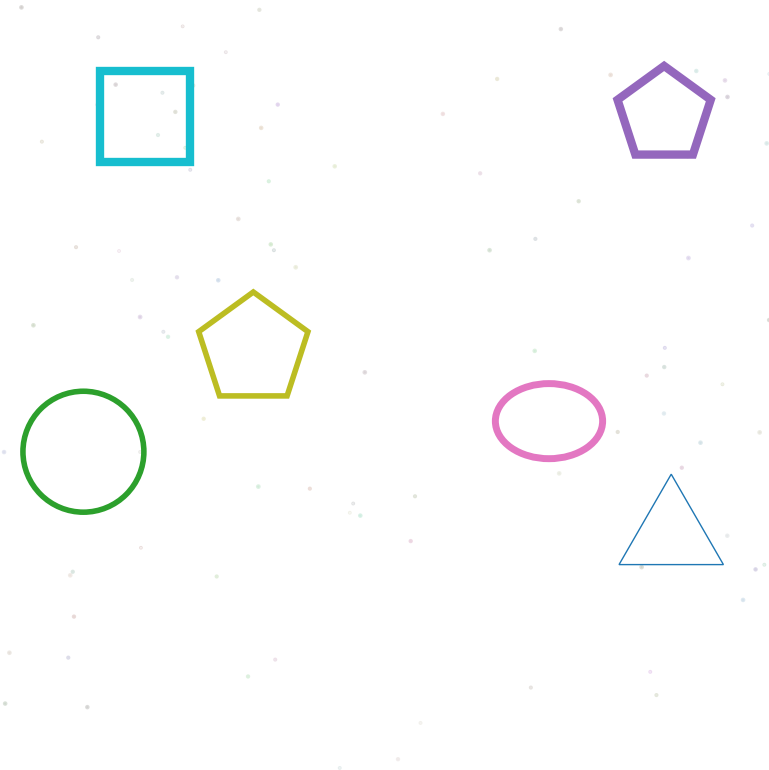[{"shape": "triangle", "thickness": 0.5, "radius": 0.39, "center": [0.872, 0.306]}, {"shape": "circle", "thickness": 2, "radius": 0.39, "center": [0.108, 0.413]}, {"shape": "pentagon", "thickness": 3, "radius": 0.32, "center": [0.863, 0.851]}, {"shape": "oval", "thickness": 2.5, "radius": 0.35, "center": [0.713, 0.453]}, {"shape": "pentagon", "thickness": 2, "radius": 0.37, "center": [0.329, 0.546]}, {"shape": "square", "thickness": 3, "radius": 0.29, "center": [0.188, 0.849]}]